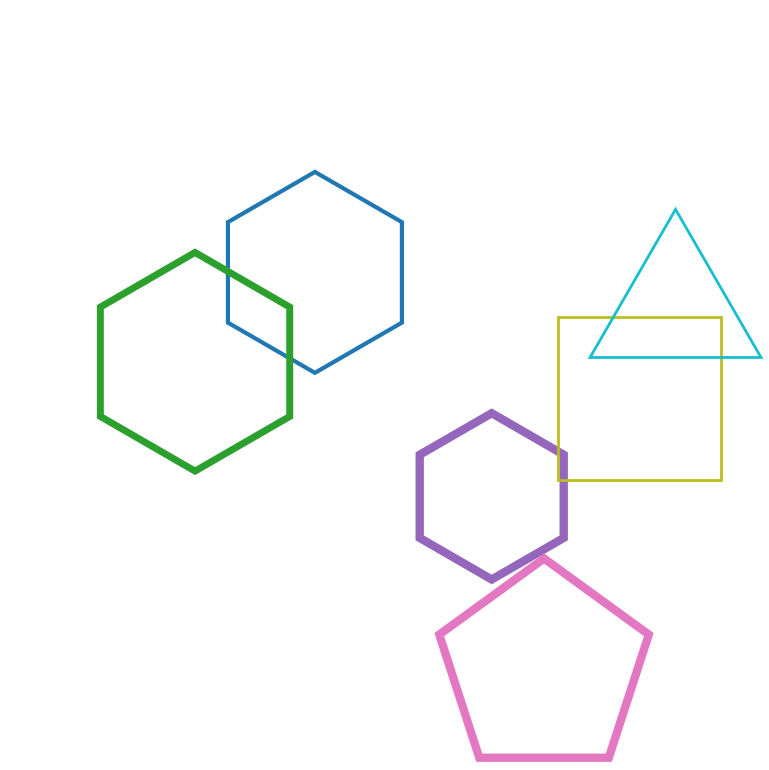[{"shape": "hexagon", "thickness": 1.5, "radius": 0.65, "center": [0.409, 0.646]}, {"shape": "hexagon", "thickness": 2.5, "radius": 0.71, "center": [0.253, 0.53]}, {"shape": "hexagon", "thickness": 3, "radius": 0.54, "center": [0.639, 0.355]}, {"shape": "pentagon", "thickness": 3, "radius": 0.72, "center": [0.707, 0.132]}, {"shape": "square", "thickness": 1, "radius": 0.53, "center": [0.831, 0.482]}, {"shape": "triangle", "thickness": 1, "radius": 0.64, "center": [0.877, 0.6]}]